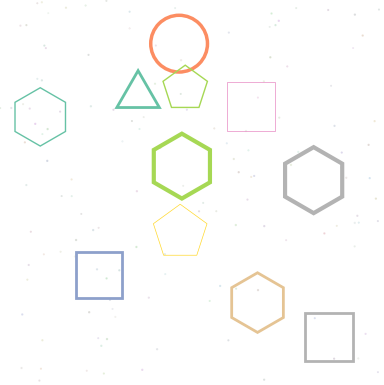[{"shape": "triangle", "thickness": 2, "radius": 0.32, "center": [0.359, 0.753]}, {"shape": "hexagon", "thickness": 1, "radius": 0.38, "center": [0.105, 0.696]}, {"shape": "circle", "thickness": 2.5, "radius": 0.37, "center": [0.465, 0.887]}, {"shape": "square", "thickness": 2, "radius": 0.3, "center": [0.256, 0.285]}, {"shape": "square", "thickness": 0.5, "radius": 0.32, "center": [0.651, 0.723]}, {"shape": "pentagon", "thickness": 1, "radius": 0.3, "center": [0.481, 0.77]}, {"shape": "hexagon", "thickness": 3, "radius": 0.42, "center": [0.472, 0.569]}, {"shape": "pentagon", "thickness": 0.5, "radius": 0.37, "center": [0.468, 0.396]}, {"shape": "hexagon", "thickness": 2, "radius": 0.39, "center": [0.669, 0.214]}, {"shape": "hexagon", "thickness": 3, "radius": 0.43, "center": [0.815, 0.532]}, {"shape": "square", "thickness": 2, "radius": 0.31, "center": [0.855, 0.126]}]